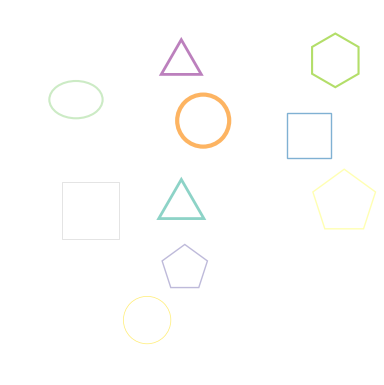[{"shape": "triangle", "thickness": 2, "radius": 0.34, "center": [0.471, 0.466]}, {"shape": "pentagon", "thickness": 1, "radius": 0.43, "center": [0.894, 0.475]}, {"shape": "pentagon", "thickness": 1, "radius": 0.31, "center": [0.48, 0.303]}, {"shape": "square", "thickness": 1, "radius": 0.29, "center": [0.803, 0.648]}, {"shape": "circle", "thickness": 3, "radius": 0.34, "center": [0.528, 0.687]}, {"shape": "hexagon", "thickness": 1.5, "radius": 0.35, "center": [0.871, 0.843]}, {"shape": "square", "thickness": 0.5, "radius": 0.37, "center": [0.235, 0.453]}, {"shape": "triangle", "thickness": 2, "radius": 0.3, "center": [0.471, 0.837]}, {"shape": "oval", "thickness": 1.5, "radius": 0.35, "center": [0.197, 0.741]}, {"shape": "circle", "thickness": 0.5, "radius": 0.31, "center": [0.382, 0.169]}]